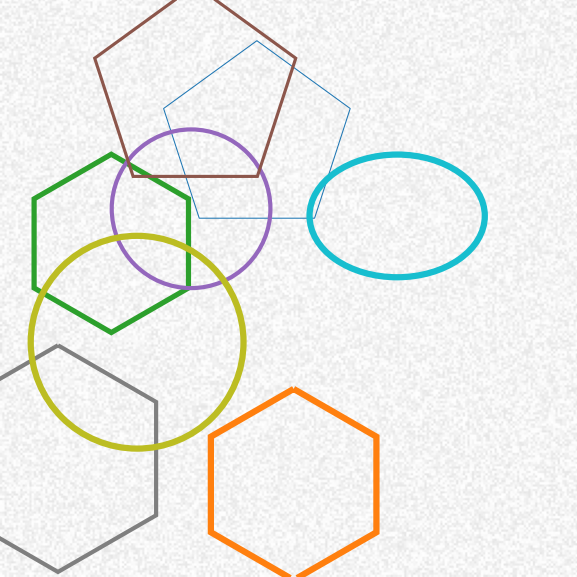[{"shape": "pentagon", "thickness": 0.5, "radius": 0.85, "center": [0.445, 0.759]}, {"shape": "hexagon", "thickness": 3, "radius": 0.83, "center": [0.508, 0.16]}, {"shape": "hexagon", "thickness": 2.5, "radius": 0.77, "center": [0.193, 0.578]}, {"shape": "circle", "thickness": 2, "radius": 0.69, "center": [0.331, 0.638]}, {"shape": "pentagon", "thickness": 1.5, "radius": 0.92, "center": [0.338, 0.842]}, {"shape": "hexagon", "thickness": 2, "radius": 0.98, "center": [0.1, 0.205]}, {"shape": "circle", "thickness": 3, "radius": 0.92, "center": [0.237, 0.407]}, {"shape": "oval", "thickness": 3, "radius": 0.76, "center": [0.688, 0.625]}]